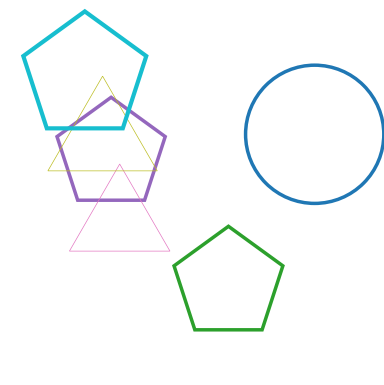[{"shape": "circle", "thickness": 2.5, "radius": 0.9, "center": [0.817, 0.651]}, {"shape": "pentagon", "thickness": 2.5, "radius": 0.74, "center": [0.593, 0.264]}, {"shape": "pentagon", "thickness": 2.5, "radius": 0.74, "center": [0.289, 0.599]}, {"shape": "triangle", "thickness": 0.5, "radius": 0.75, "center": [0.311, 0.423]}, {"shape": "triangle", "thickness": 0.5, "radius": 0.82, "center": [0.266, 0.638]}, {"shape": "pentagon", "thickness": 3, "radius": 0.84, "center": [0.22, 0.802]}]